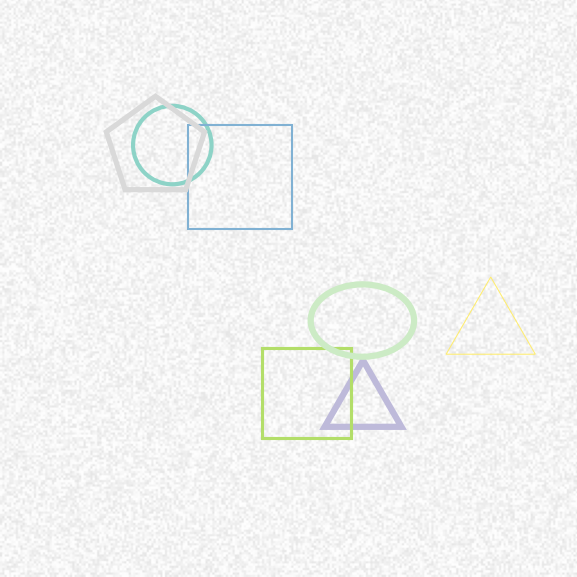[{"shape": "circle", "thickness": 2, "radius": 0.34, "center": [0.298, 0.748]}, {"shape": "triangle", "thickness": 3, "radius": 0.38, "center": [0.629, 0.298]}, {"shape": "square", "thickness": 1, "radius": 0.45, "center": [0.416, 0.693]}, {"shape": "square", "thickness": 1.5, "radius": 0.39, "center": [0.531, 0.319]}, {"shape": "pentagon", "thickness": 2.5, "radius": 0.45, "center": [0.269, 0.743]}, {"shape": "oval", "thickness": 3, "radius": 0.45, "center": [0.628, 0.444]}, {"shape": "triangle", "thickness": 0.5, "radius": 0.45, "center": [0.85, 0.43]}]